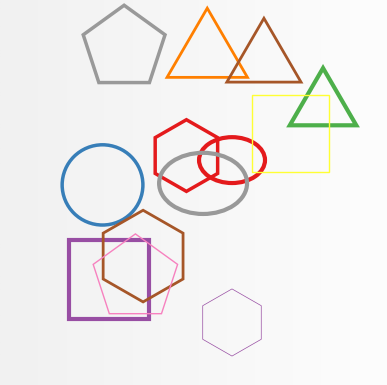[{"shape": "oval", "thickness": 3, "radius": 0.43, "center": [0.599, 0.584]}, {"shape": "hexagon", "thickness": 2.5, "radius": 0.47, "center": [0.481, 0.596]}, {"shape": "circle", "thickness": 2.5, "radius": 0.52, "center": [0.265, 0.52]}, {"shape": "triangle", "thickness": 3, "radius": 0.5, "center": [0.834, 0.724]}, {"shape": "square", "thickness": 3, "radius": 0.52, "center": [0.281, 0.275]}, {"shape": "hexagon", "thickness": 0.5, "radius": 0.44, "center": [0.599, 0.162]}, {"shape": "triangle", "thickness": 2, "radius": 0.6, "center": [0.535, 0.859]}, {"shape": "square", "thickness": 1, "radius": 0.5, "center": [0.75, 0.654]}, {"shape": "hexagon", "thickness": 2, "radius": 0.6, "center": [0.369, 0.335]}, {"shape": "triangle", "thickness": 2, "radius": 0.55, "center": [0.681, 0.842]}, {"shape": "pentagon", "thickness": 1, "radius": 0.57, "center": [0.349, 0.278]}, {"shape": "pentagon", "thickness": 2.5, "radius": 0.55, "center": [0.32, 0.875]}, {"shape": "oval", "thickness": 3, "radius": 0.57, "center": [0.524, 0.524]}]